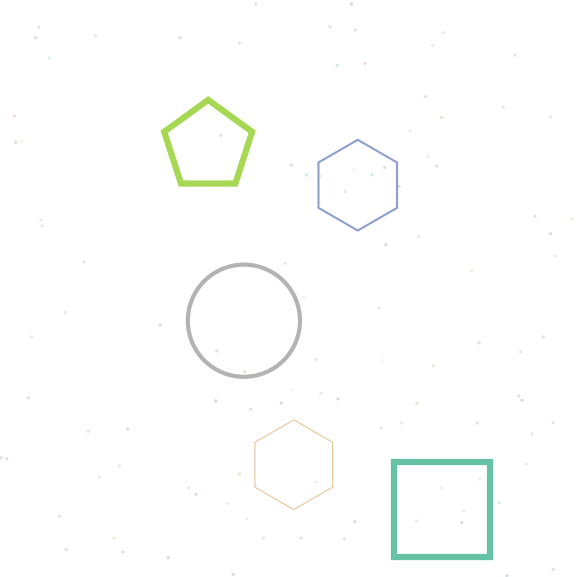[{"shape": "square", "thickness": 3, "radius": 0.41, "center": [0.765, 0.117]}, {"shape": "hexagon", "thickness": 1, "radius": 0.39, "center": [0.619, 0.679]}, {"shape": "pentagon", "thickness": 3, "radius": 0.4, "center": [0.361, 0.746]}, {"shape": "hexagon", "thickness": 0.5, "radius": 0.39, "center": [0.509, 0.194]}, {"shape": "circle", "thickness": 2, "radius": 0.49, "center": [0.422, 0.444]}]